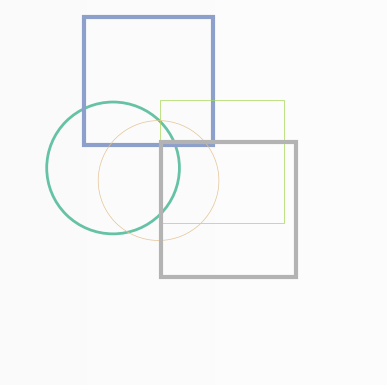[{"shape": "circle", "thickness": 2, "radius": 0.86, "center": [0.292, 0.564]}, {"shape": "square", "thickness": 3, "radius": 0.83, "center": [0.383, 0.789]}, {"shape": "square", "thickness": 0.5, "radius": 0.8, "center": [0.573, 0.581]}, {"shape": "circle", "thickness": 0.5, "radius": 0.78, "center": [0.409, 0.531]}, {"shape": "square", "thickness": 3, "radius": 0.87, "center": [0.59, 0.456]}]